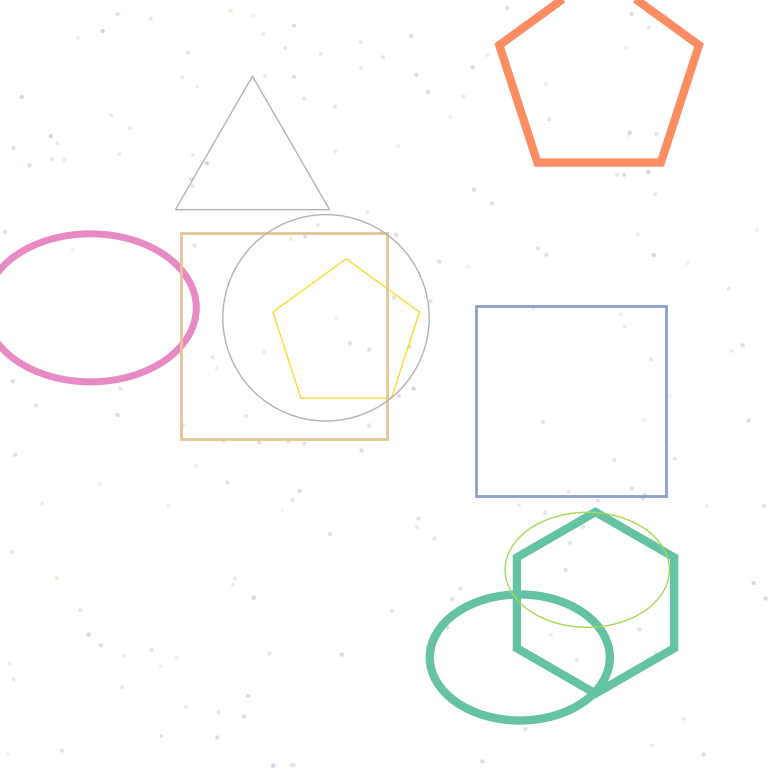[{"shape": "oval", "thickness": 3, "radius": 0.58, "center": [0.675, 0.146]}, {"shape": "hexagon", "thickness": 3, "radius": 0.59, "center": [0.773, 0.217]}, {"shape": "pentagon", "thickness": 3, "radius": 0.68, "center": [0.778, 0.899]}, {"shape": "square", "thickness": 1, "radius": 0.62, "center": [0.742, 0.48]}, {"shape": "oval", "thickness": 2.5, "radius": 0.69, "center": [0.118, 0.6]}, {"shape": "oval", "thickness": 0.5, "radius": 0.53, "center": [0.763, 0.26]}, {"shape": "pentagon", "thickness": 0.5, "radius": 0.5, "center": [0.45, 0.564]}, {"shape": "square", "thickness": 1, "radius": 0.67, "center": [0.369, 0.564]}, {"shape": "triangle", "thickness": 0.5, "radius": 0.58, "center": [0.328, 0.786]}, {"shape": "circle", "thickness": 0.5, "radius": 0.67, "center": [0.423, 0.587]}]